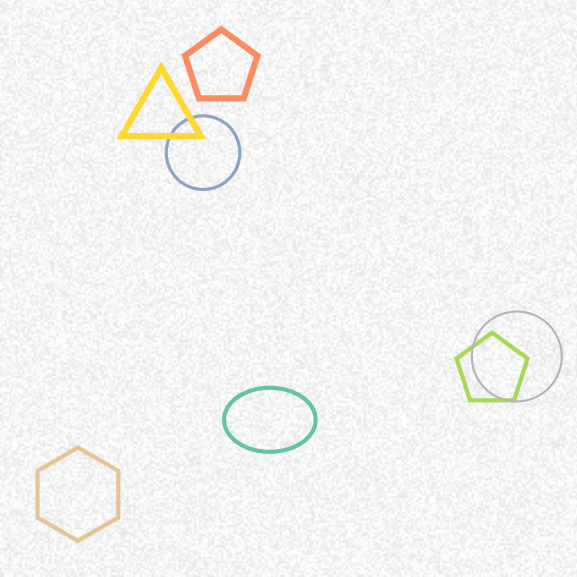[{"shape": "oval", "thickness": 2, "radius": 0.4, "center": [0.467, 0.272]}, {"shape": "pentagon", "thickness": 3, "radius": 0.33, "center": [0.383, 0.882]}, {"shape": "circle", "thickness": 1.5, "radius": 0.32, "center": [0.352, 0.735]}, {"shape": "pentagon", "thickness": 2, "radius": 0.32, "center": [0.852, 0.358]}, {"shape": "triangle", "thickness": 3, "radius": 0.39, "center": [0.279, 0.803]}, {"shape": "hexagon", "thickness": 2, "radius": 0.4, "center": [0.135, 0.143]}, {"shape": "circle", "thickness": 1, "radius": 0.39, "center": [0.895, 0.382]}]